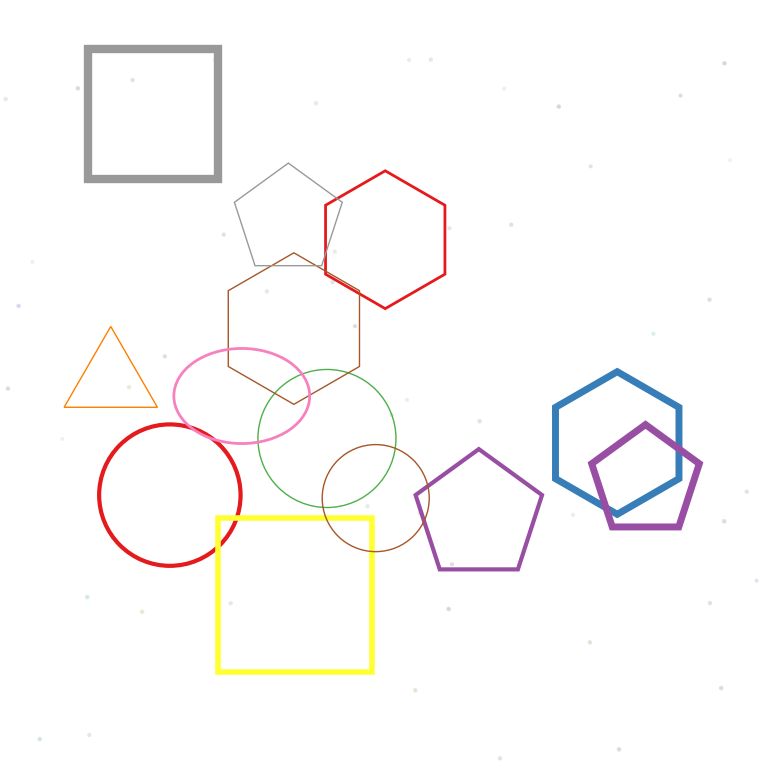[{"shape": "hexagon", "thickness": 1, "radius": 0.45, "center": [0.5, 0.689]}, {"shape": "circle", "thickness": 1.5, "radius": 0.46, "center": [0.221, 0.357]}, {"shape": "hexagon", "thickness": 2.5, "radius": 0.46, "center": [0.802, 0.425]}, {"shape": "circle", "thickness": 0.5, "radius": 0.45, "center": [0.425, 0.431]}, {"shape": "pentagon", "thickness": 1.5, "radius": 0.43, "center": [0.622, 0.33]}, {"shape": "pentagon", "thickness": 2.5, "radius": 0.37, "center": [0.838, 0.375]}, {"shape": "triangle", "thickness": 0.5, "radius": 0.35, "center": [0.144, 0.506]}, {"shape": "square", "thickness": 2, "radius": 0.5, "center": [0.383, 0.227]}, {"shape": "circle", "thickness": 0.5, "radius": 0.35, "center": [0.488, 0.353]}, {"shape": "hexagon", "thickness": 0.5, "radius": 0.49, "center": [0.382, 0.573]}, {"shape": "oval", "thickness": 1, "radius": 0.44, "center": [0.314, 0.486]}, {"shape": "pentagon", "thickness": 0.5, "radius": 0.37, "center": [0.374, 0.715]}, {"shape": "square", "thickness": 3, "radius": 0.42, "center": [0.199, 0.852]}]